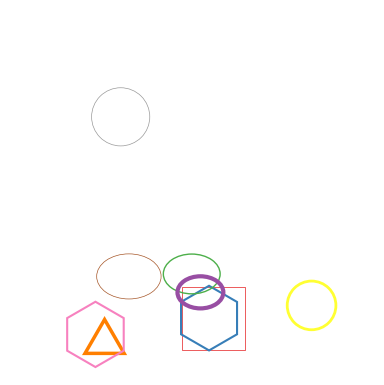[{"shape": "square", "thickness": 0.5, "radius": 0.41, "center": [0.555, 0.173]}, {"shape": "hexagon", "thickness": 1.5, "radius": 0.42, "center": [0.543, 0.174]}, {"shape": "oval", "thickness": 1, "radius": 0.37, "center": [0.498, 0.288]}, {"shape": "oval", "thickness": 3, "radius": 0.3, "center": [0.521, 0.241]}, {"shape": "triangle", "thickness": 2.5, "radius": 0.29, "center": [0.272, 0.111]}, {"shape": "circle", "thickness": 2, "radius": 0.32, "center": [0.809, 0.207]}, {"shape": "oval", "thickness": 0.5, "radius": 0.42, "center": [0.335, 0.282]}, {"shape": "hexagon", "thickness": 1.5, "radius": 0.42, "center": [0.248, 0.131]}, {"shape": "circle", "thickness": 0.5, "radius": 0.38, "center": [0.313, 0.697]}]